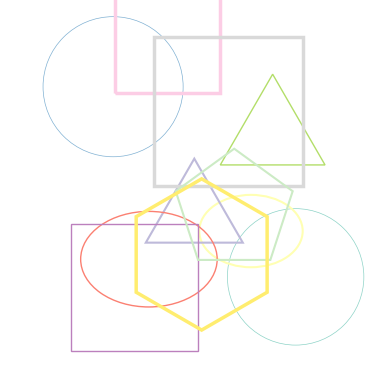[{"shape": "circle", "thickness": 0.5, "radius": 0.89, "center": [0.768, 0.281]}, {"shape": "oval", "thickness": 1.5, "radius": 0.67, "center": [0.652, 0.4]}, {"shape": "triangle", "thickness": 1.5, "radius": 0.73, "center": [0.505, 0.442]}, {"shape": "oval", "thickness": 1, "radius": 0.89, "center": [0.387, 0.327]}, {"shape": "circle", "thickness": 0.5, "radius": 0.91, "center": [0.294, 0.775]}, {"shape": "triangle", "thickness": 1, "radius": 0.79, "center": [0.708, 0.65]}, {"shape": "square", "thickness": 2.5, "radius": 0.68, "center": [0.435, 0.895]}, {"shape": "square", "thickness": 2.5, "radius": 0.97, "center": [0.593, 0.71]}, {"shape": "square", "thickness": 1, "radius": 0.83, "center": [0.35, 0.254]}, {"shape": "pentagon", "thickness": 1.5, "radius": 0.8, "center": [0.608, 0.454]}, {"shape": "hexagon", "thickness": 2.5, "radius": 0.98, "center": [0.524, 0.339]}]